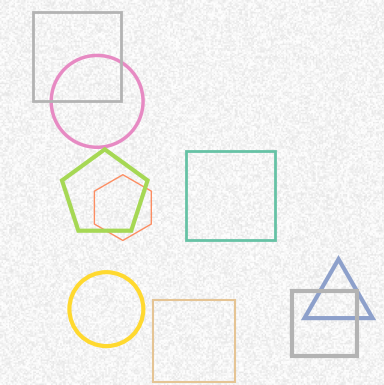[{"shape": "square", "thickness": 2, "radius": 0.58, "center": [0.599, 0.492]}, {"shape": "hexagon", "thickness": 1, "radius": 0.43, "center": [0.319, 0.461]}, {"shape": "triangle", "thickness": 3, "radius": 0.51, "center": [0.879, 0.225]}, {"shape": "circle", "thickness": 2.5, "radius": 0.6, "center": [0.252, 0.737]}, {"shape": "pentagon", "thickness": 3, "radius": 0.58, "center": [0.272, 0.495]}, {"shape": "circle", "thickness": 3, "radius": 0.48, "center": [0.276, 0.197]}, {"shape": "square", "thickness": 1.5, "radius": 0.53, "center": [0.505, 0.115]}, {"shape": "square", "thickness": 2, "radius": 0.57, "center": [0.201, 0.853]}, {"shape": "square", "thickness": 3, "radius": 0.42, "center": [0.844, 0.161]}]